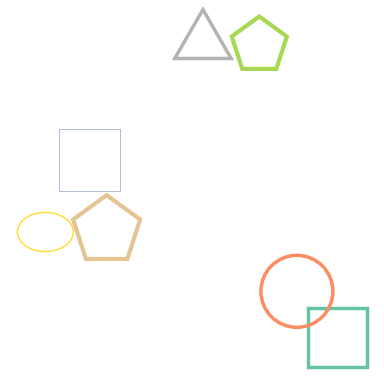[{"shape": "square", "thickness": 2.5, "radius": 0.38, "center": [0.876, 0.124]}, {"shape": "circle", "thickness": 2.5, "radius": 0.47, "center": [0.771, 0.243]}, {"shape": "square", "thickness": 0.5, "radius": 0.4, "center": [0.233, 0.584]}, {"shape": "pentagon", "thickness": 3, "radius": 0.38, "center": [0.673, 0.882]}, {"shape": "oval", "thickness": 1, "radius": 0.36, "center": [0.118, 0.397]}, {"shape": "pentagon", "thickness": 3, "radius": 0.46, "center": [0.277, 0.402]}, {"shape": "triangle", "thickness": 2.5, "radius": 0.42, "center": [0.527, 0.89]}]